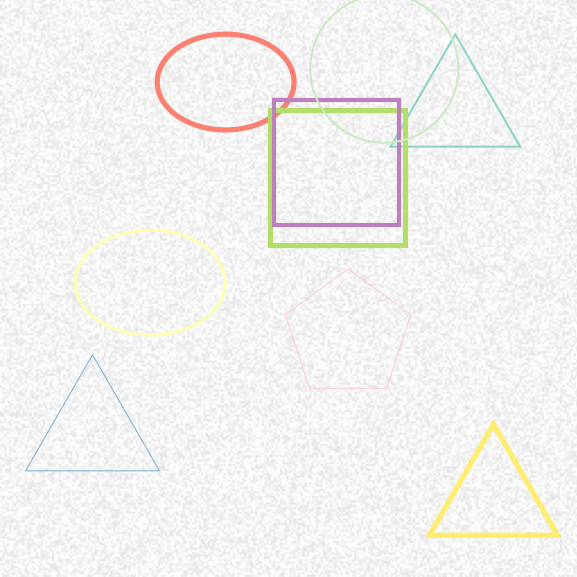[{"shape": "triangle", "thickness": 1, "radius": 0.65, "center": [0.788, 0.81]}, {"shape": "oval", "thickness": 1.5, "radius": 0.65, "center": [0.26, 0.51]}, {"shape": "oval", "thickness": 2.5, "radius": 0.59, "center": [0.391, 0.857]}, {"shape": "triangle", "thickness": 0.5, "radius": 0.67, "center": [0.16, 0.251]}, {"shape": "square", "thickness": 2.5, "radius": 0.58, "center": [0.585, 0.691]}, {"shape": "pentagon", "thickness": 0.5, "radius": 0.57, "center": [0.603, 0.419]}, {"shape": "square", "thickness": 2, "radius": 0.54, "center": [0.583, 0.718]}, {"shape": "circle", "thickness": 1, "radius": 0.64, "center": [0.665, 0.88]}, {"shape": "triangle", "thickness": 2.5, "radius": 0.64, "center": [0.855, 0.136]}]